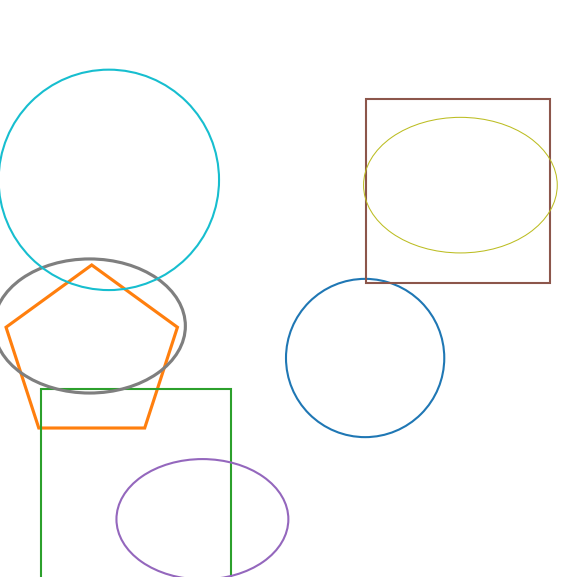[{"shape": "circle", "thickness": 1, "radius": 0.69, "center": [0.632, 0.379]}, {"shape": "pentagon", "thickness": 1.5, "radius": 0.78, "center": [0.159, 0.384]}, {"shape": "square", "thickness": 1, "radius": 0.83, "center": [0.235, 0.16]}, {"shape": "oval", "thickness": 1, "radius": 0.74, "center": [0.35, 0.1]}, {"shape": "square", "thickness": 1, "radius": 0.8, "center": [0.792, 0.668]}, {"shape": "oval", "thickness": 1.5, "radius": 0.83, "center": [0.155, 0.435]}, {"shape": "oval", "thickness": 0.5, "radius": 0.84, "center": [0.797, 0.679]}, {"shape": "circle", "thickness": 1, "radius": 0.95, "center": [0.188, 0.688]}]